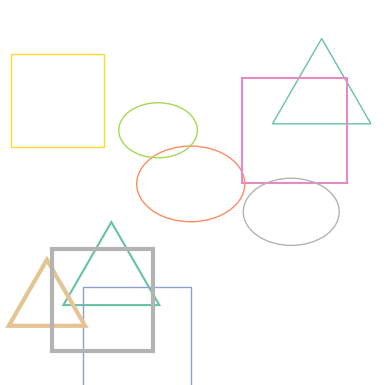[{"shape": "triangle", "thickness": 1, "radius": 0.74, "center": [0.836, 0.752]}, {"shape": "triangle", "thickness": 1.5, "radius": 0.72, "center": [0.289, 0.279]}, {"shape": "oval", "thickness": 1, "radius": 0.7, "center": [0.495, 0.522]}, {"shape": "square", "thickness": 1, "radius": 0.7, "center": [0.356, 0.115]}, {"shape": "square", "thickness": 1.5, "radius": 0.68, "center": [0.766, 0.661]}, {"shape": "oval", "thickness": 1, "radius": 0.51, "center": [0.411, 0.662]}, {"shape": "square", "thickness": 1, "radius": 0.61, "center": [0.15, 0.74]}, {"shape": "triangle", "thickness": 3, "radius": 0.57, "center": [0.122, 0.211]}, {"shape": "square", "thickness": 3, "radius": 0.66, "center": [0.266, 0.221]}, {"shape": "oval", "thickness": 1, "radius": 0.62, "center": [0.757, 0.45]}]